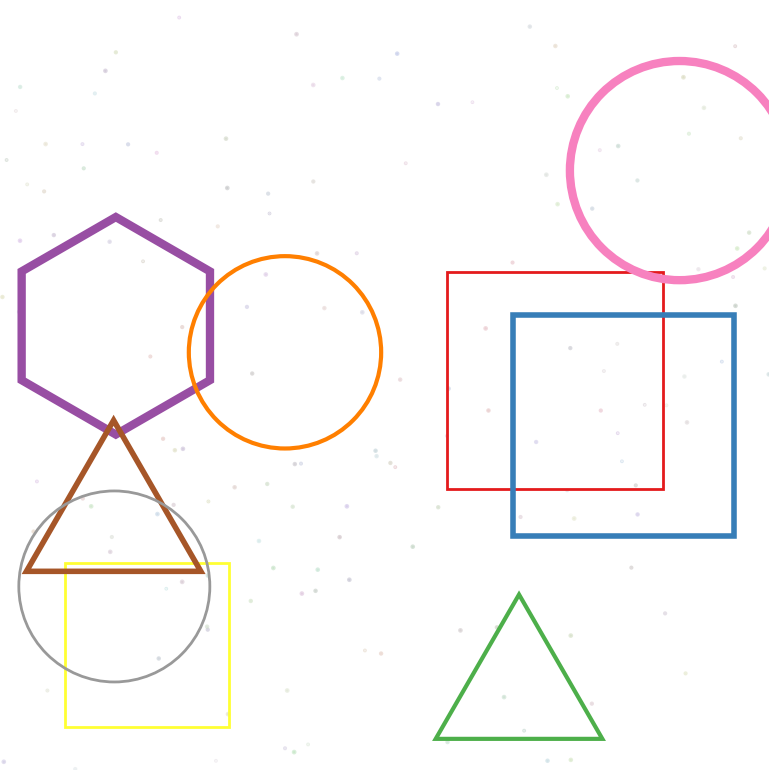[{"shape": "square", "thickness": 1, "radius": 0.7, "center": [0.721, 0.506]}, {"shape": "square", "thickness": 2, "radius": 0.72, "center": [0.81, 0.447]}, {"shape": "triangle", "thickness": 1.5, "radius": 0.62, "center": [0.674, 0.103]}, {"shape": "hexagon", "thickness": 3, "radius": 0.71, "center": [0.15, 0.577]}, {"shape": "circle", "thickness": 1.5, "radius": 0.62, "center": [0.37, 0.542]}, {"shape": "square", "thickness": 1, "radius": 0.53, "center": [0.19, 0.162]}, {"shape": "triangle", "thickness": 2, "radius": 0.65, "center": [0.148, 0.323]}, {"shape": "circle", "thickness": 3, "radius": 0.71, "center": [0.882, 0.778]}, {"shape": "circle", "thickness": 1, "radius": 0.62, "center": [0.148, 0.238]}]